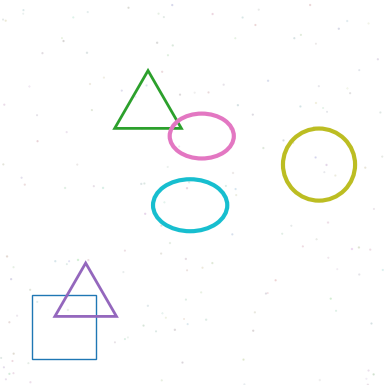[{"shape": "square", "thickness": 1, "radius": 0.42, "center": [0.167, 0.15]}, {"shape": "triangle", "thickness": 2, "radius": 0.5, "center": [0.384, 0.717]}, {"shape": "triangle", "thickness": 2, "radius": 0.46, "center": [0.223, 0.224]}, {"shape": "oval", "thickness": 3, "radius": 0.42, "center": [0.524, 0.647]}, {"shape": "circle", "thickness": 3, "radius": 0.47, "center": [0.829, 0.573]}, {"shape": "oval", "thickness": 3, "radius": 0.48, "center": [0.494, 0.467]}]